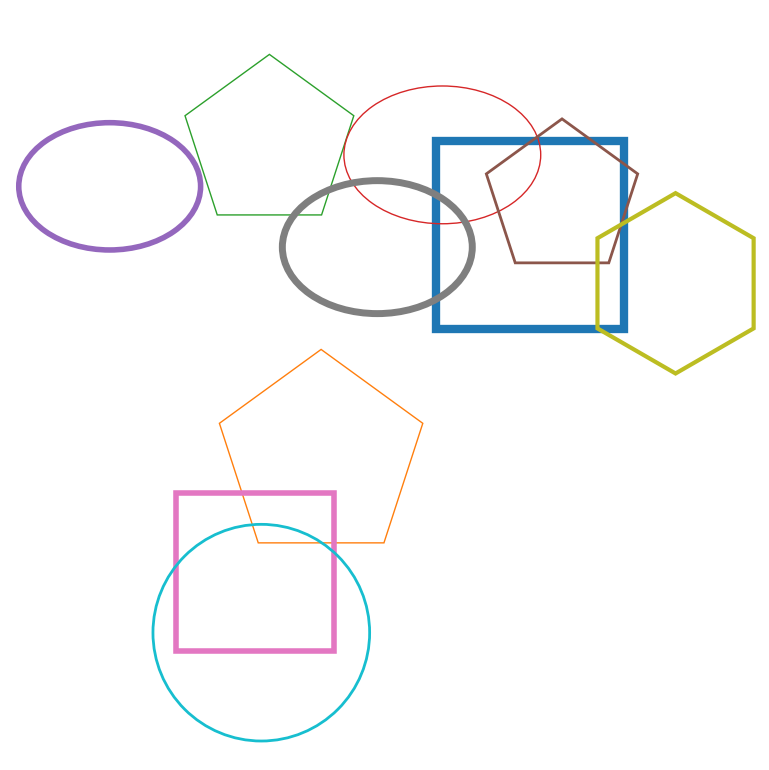[{"shape": "square", "thickness": 3, "radius": 0.61, "center": [0.688, 0.695]}, {"shape": "pentagon", "thickness": 0.5, "radius": 0.69, "center": [0.417, 0.407]}, {"shape": "pentagon", "thickness": 0.5, "radius": 0.58, "center": [0.35, 0.814]}, {"shape": "oval", "thickness": 0.5, "radius": 0.64, "center": [0.574, 0.799]}, {"shape": "oval", "thickness": 2, "radius": 0.59, "center": [0.142, 0.758]}, {"shape": "pentagon", "thickness": 1, "radius": 0.52, "center": [0.73, 0.742]}, {"shape": "square", "thickness": 2, "radius": 0.52, "center": [0.331, 0.257]}, {"shape": "oval", "thickness": 2.5, "radius": 0.62, "center": [0.49, 0.679]}, {"shape": "hexagon", "thickness": 1.5, "radius": 0.59, "center": [0.877, 0.632]}, {"shape": "circle", "thickness": 1, "radius": 0.7, "center": [0.339, 0.178]}]